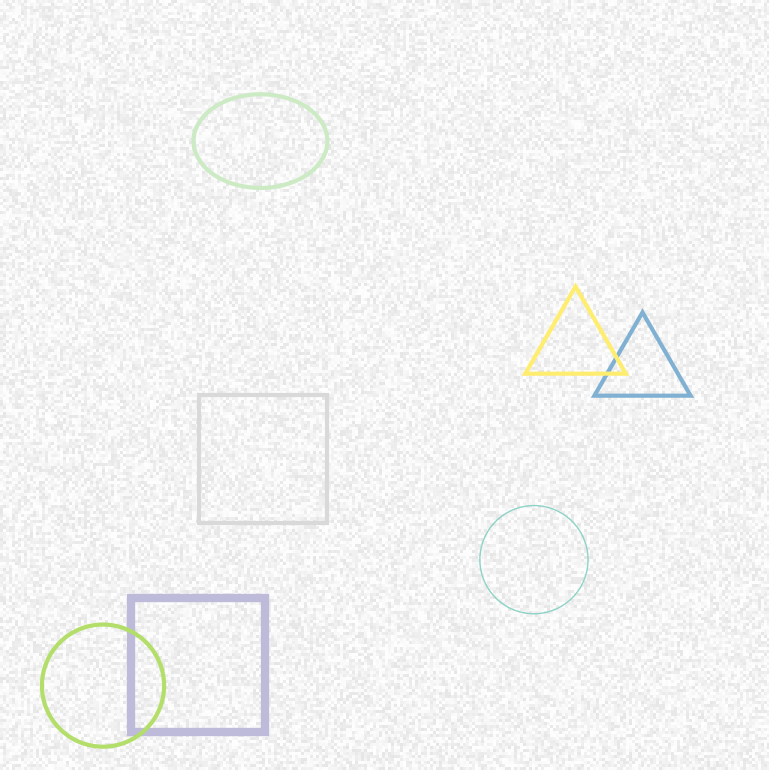[{"shape": "circle", "thickness": 0.5, "radius": 0.35, "center": [0.693, 0.273]}, {"shape": "square", "thickness": 3, "radius": 0.44, "center": [0.257, 0.137]}, {"shape": "triangle", "thickness": 1.5, "radius": 0.36, "center": [0.834, 0.522]}, {"shape": "circle", "thickness": 1.5, "radius": 0.4, "center": [0.134, 0.11]}, {"shape": "square", "thickness": 1.5, "radius": 0.42, "center": [0.342, 0.404]}, {"shape": "oval", "thickness": 1.5, "radius": 0.43, "center": [0.338, 0.817]}, {"shape": "triangle", "thickness": 1.5, "radius": 0.38, "center": [0.747, 0.552]}]